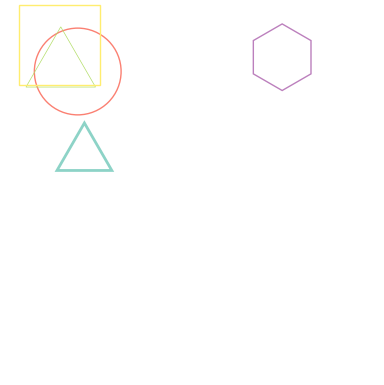[{"shape": "triangle", "thickness": 2, "radius": 0.41, "center": [0.219, 0.598]}, {"shape": "circle", "thickness": 1, "radius": 0.56, "center": [0.202, 0.814]}, {"shape": "triangle", "thickness": 0.5, "radius": 0.52, "center": [0.158, 0.826]}, {"shape": "hexagon", "thickness": 1, "radius": 0.43, "center": [0.733, 0.851]}, {"shape": "square", "thickness": 1, "radius": 0.52, "center": [0.154, 0.883]}]